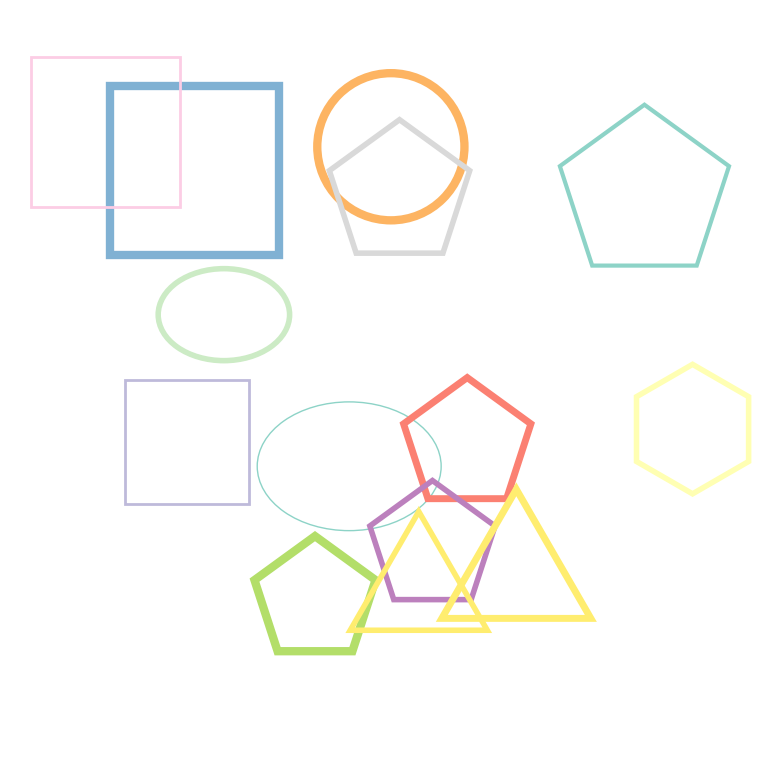[{"shape": "oval", "thickness": 0.5, "radius": 0.6, "center": [0.453, 0.394]}, {"shape": "pentagon", "thickness": 1.5, "radius": 0.58, "center": [0.837, 0.749]}, {"shape": "hexagon", "thickness": 2, "radius": 0.42, "center": [0.899, 0.443]}, {"shape": "square", "thickness": 1, "radius": 0.4, "center": [0.243, 0.426]}, {"shape": "pentagon", "thickness": 2.5, "radius": 0.43, "center": [0.607, 0.423]}, {"shape": "square", "thickness": 3, "radius": 0.55, "center": [0.252, 0.779]}, {"shape": "circle", "thickness": 3, "radius": 0.48, "center": [0.508, 0.809]}, {"shape": "pentagon", "thickness": 3, "radius": 0.41, "center": [0.409, 0.221]}, {"shape": "square", "thickness": 1, "radius": 0.49, "center": [0.137, 0.829]}, {"shape": "pentagon", "thickness": 2, "radius": 0.48, "center": [0.519, 0.749]}, {"shape": "pentagon", "thickness": 2, "radius": 0.43, "center": [0.562, 0.29]}, {"shape": "oval", "thickness": 2, "radius": 0.43, "center": [0.291, 0.591]}, {"shape": "triangle", "thickness": 2, "radius": 0.51, "center": [0.544, 0.233]}, {"shape": "triangle", "thickness": 2.5, "radius": 0.56, "center": [0.671, 0.253]}]